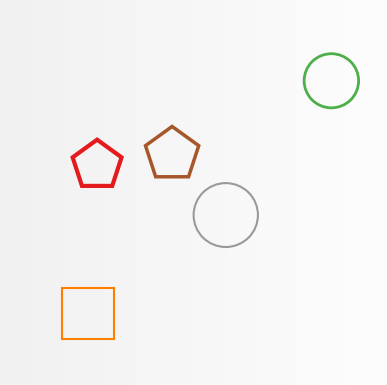[{"shape": "pentagon", "thickness": 3, "radius": 0.33, "center": [0.251, 0.571]}, {"shape": "circle", "thickness": 2, "radius": 0.35, "center": [0.855, 0.79]}, {"shape": "square", "thickness": 1.5, "radius": 0.33, "center": [0.227, 0.185]}, {"shape": "pentagon", "thickness": 2.5, "radius": 0.36, "center": [0.444, 0.599]}, {"shape": "circle", "thickness": 1.5, "radius": 0.41, "center": [0.583, 0.441]}]